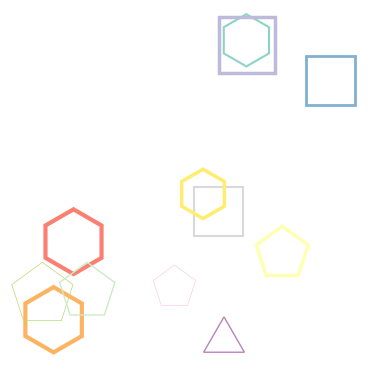[{"shape": "hexagon", "thickness": 1.5, "radius": 0.34, "center": [0.64, 0.895]}, {"shape": "pentagon", "thickness": 2.5, "radius": 0.35, "center": [0.733, 0.342]}, {"shape": "square", "thickness": 2.5, "radius": 0.36, "center": [0.642, 0.883]}, {"shape": "hexagon", "thickness": 3, "radius": 0.42, "center": [0.191, 0.372]}, {"shape": "square", "thickness": 2, "radius": 0.32, "center": [0.858, 0.79]}, {"shape": "hexagon", "thickness": 3, "radius": 0.42, "center": [0.139, 0.169]}, {"shape": "pentagon", "thickness": 0.5, "radius": 0.42, "center": [0.11, 0.235]}, {"shape": "pentagon", "thickness": 0.5, "radius": 0.29, "center": [0.453, 0.254]}, {"shape": "square", "thickness": 1.5, "radius": 0.32, "center": [0.568, 0.45]}, {"shape": "triangle", "thickness": 1, "radius": 0.31, "center": [0.582, 0.116]}, {"shape": "pentagon", "thickness": 1, "radius": 0.38, "center": [0.227, 0.243]}, {"shape": "hexagon", "thickness": 2.5, "radius": 0.32, "center": [0.527, 0.496]}]